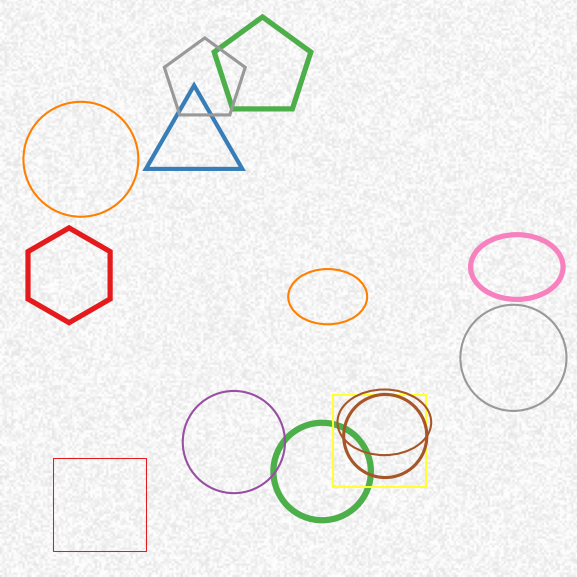[{"shape": "square", "thickness": 0.5, "radius": 0.4, "center": [0.172, 0.125]}, {"shape": "hexagon", "thickness": 2.5, "radius": 0.41, "center": [0.12, 0.522]}, {"shape": "triangle", "thickness": 2, "radius": 0.48, "center": [0.336, 0.755]}, {"shape": "circle", "thickness": 3, "radius": 0.42, "center": [0.558, 0.183]}, {"shape": "pentagon", "thickness": 2.5, "radius": 0.44, "center": [0.455, 0.882]}, {"shape": "circle", "thickness": 1, "radius": 0.44, "center": [0.405, 0.234]}, {"shape": "circle", "thickness": 1, "radius": 0.5, "center": [0.14, 0.723]}, {"shape": "oval", "thickness": 1, "radius": 0.34, "center": [0.567, 0.485]}, {"shape": "square", "thickness": 1, "radius": 0.4, "center": [0.657, 0.236]}, {"shape": "circle", "thickness": 1.5, "radius": 0.36, "center": [0.667, 0.244]}, {"shape": "oval", "thickness": 1, "radius": 0.41, "center": [0.666, 0.268]}, {"shape": "oval", "thickness": 2.5, "radius": 0.4, "center": [0.895, 0.537]}, {"shape": "circle", "thickness": 1, "radius": 0.46, "center": [0.889, 0.379]}, {"shape": "pentagon", "thickness": 1.5, "radius": 0.37, "center": [0.355, 0.86]}]